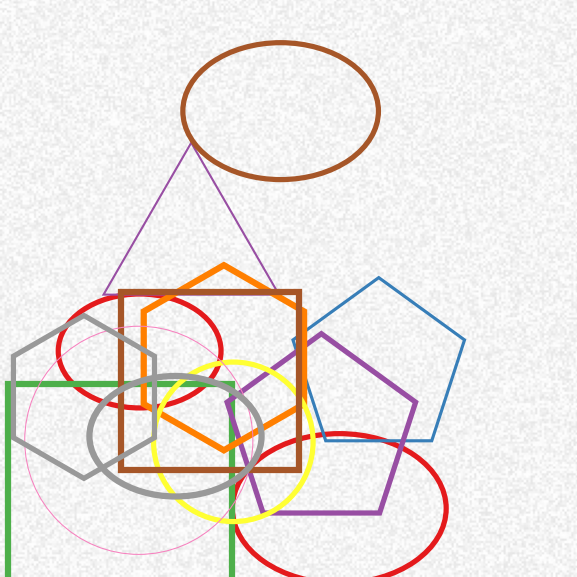[{"shape": "oval", "thickness": 2.5, "radius": 0.93, "center": [0.588, 0.119]}, {"shape": "oval", "thickness": 2.5, "radius": 0.7, "center": [0.242, 0.391]}, {"shape": "pentagon", "thickness": 1.5, "radius": 0.78, "center": [0.656, 0.362]}, {"shape": "square", "thickness": 3, "radius": 0.97, "center": [0.208, 0.14]}, {"shape": "pentagon", "thickness": 2.5, "radius": 0.86, "center": [0.556, 0.25]}, {"shape": "triangle", "thickness": 1, "radius": 0.88, "center": [0.331, 0.577]}, {"shape": "hexagon", "thickness": 3, "radius": 0.8, "center": [0.388, 0.38]}, {"shape": "circle", "thickness": 2.5, "radius": 0.69, "center": [0.404, 0.234]}, {"shape": "square", "thickness": 3, "radius": 0.77, "center": [0.364, 0.34]}, {"shape": "oval", "thickness": 2.5, "radius": 0.85, "center": [0.486, 0.807]}, {"shape": "circle", "thickness": 0.5, "radius": 0.99, "center": [0.24, 0.237]}, {"shape": "hexagon", "thickness": 2.5, "radius": 0.71, "center": [0.145, 0.312]}, {"shape": "oval", "thickness": 3, "radius": 0.75, "center": [0.304, 0.244]}]